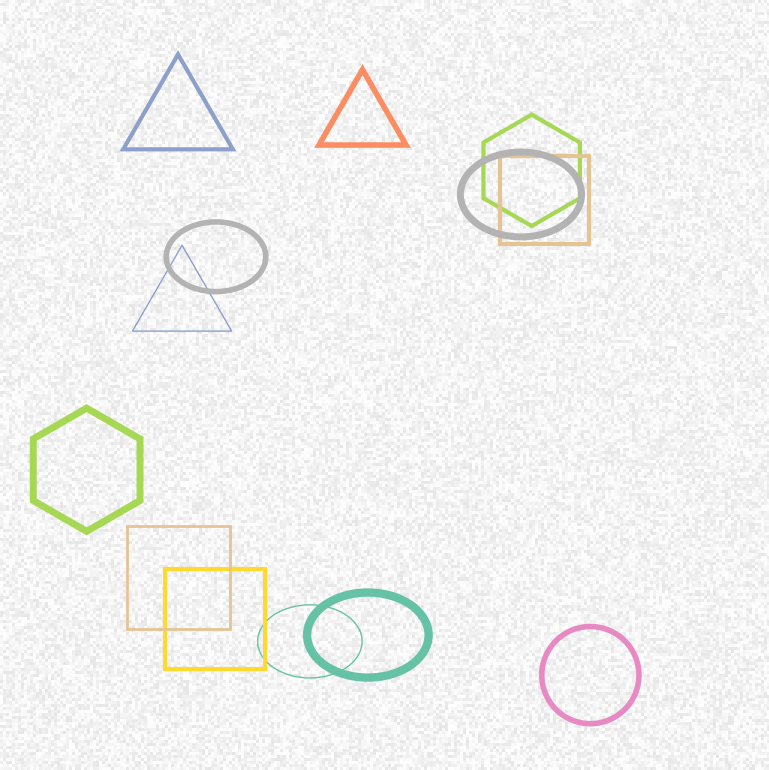[{"shape": "oval", "thickness": 0.5, "radius": 0.34, "center": [0.402, 0.167]}, {"shape": "oval", "thickness": 3, "radius": 0.39, "center": [0.478, 0.175]}, {"shape": "triangle", "thickness": 2, "radius": 0.33, "center": [0.471, 0.844]}, {"shape": "triangle", "thickness": 1.5, "radius": 0.41, "center": [0.231, 0.847]}, {"shape": "triangle", "thickness": 0.5, "radius": 0.37, "center": [0.236, 0.607]}, {"shape": "circle", "thickness": 2, "radius": 0.32, "center": [0.767, 0.123]}, {"shape": "hexagon", "thickness": 1.5, "radius": 0.36, "center": [0.691, 0.779]}, {"shape": "hexagon", "thickness": 2.5, "radius": 0.4, "center": [0.113, 0.39]}, {"shape": "square", "thickness": 1.5, "radius": 0.32, "center": [0.279, 0.196]}, {"shape": "square", "thickness": 1.5, "radius": 0.29, "center": [0.707, 0.74]}, {"shape": "square", "thickness": 1, "radius": 0.34, "center": [0.232, 0.25]}, {"shape": "oval", "thickness": 2, "radius": 0.32, "center": [0.281, 0.667]}, {"shape": "oval", "thickness": 2.5, "radius": 0.39, "center": [0.677, 0.747]}]